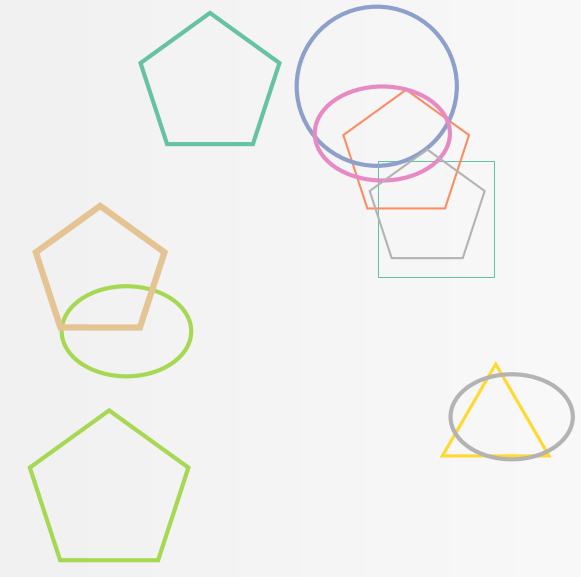[{"shape": "pentagon", "thickness": 2, "radius": 0.63, "center": [0.361, 0.851]}, {"shape": "square", "thickness": 0.5, "radius": 0.5, "center": [0.75, 0.62]}, {"shape": "pentagon", "thickness": 1, "radius": 0.57, "center": [0.699, 0.73]}, {"shape": "circle", "thickness": 2, "radius": 0.69, "center": [0.648, 0.85]}, {"shape": "oval", "thickness": 2, "radius": 0.58, "center": [0.658, 0.768]}, {"shape": "oval", "thickness": 2, "radius": 0.56, "center": [0.218, 0.425]}, {"shape": "pentagon", "thickness": 2, "radius": 0.72, "center": [0.188, 0.145]}, {"shape": "triangle", "thickness": 1.5, "radius": 0.53, "center": [0.853, 0.263]}, {"shape": "pentagon", "thickness": 3, "radius": 0.58, "center": [0.172, 0.526]}, {"shape": "oval", "thickness": 2, "radius": 0.53, "center": [0.88, 0.277]}, {"shape": "pentagon", "thickness": 1, "radius": 0.52, "center": [0.735, 0.636]}]